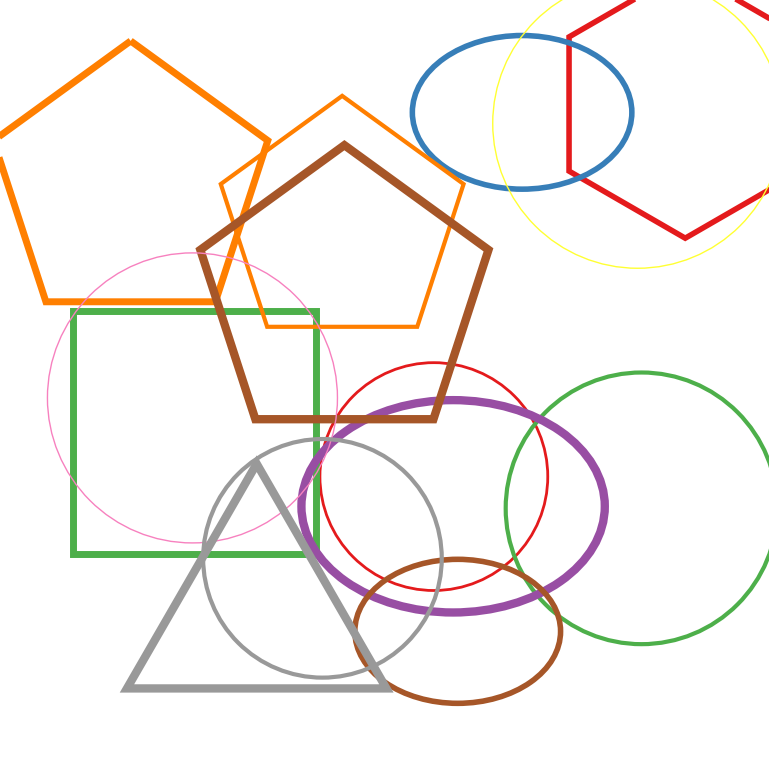[{"shape": "hexagon", "thickness": 2, "radius": 0.87, "center": [0.89, 0.865]}, {"shape": "circle", "thickness": 1, "radius": 0.74, "center": [0.563, 0.381]}, {"shape": "oval", "thickness": 2, "radius": 0.71, "center": [0.678, 0.854]}, {"shape": "circle", "thickness": 1.5, "radius": 0.88, "center": [0.833, 0.34]}, {"shape": "square", "thickness": 2.5, "radius": 0.79, "center": [0.252, 0.438]}, {"shape": "oval", "thickness": 3, "radius": 0.98, "center": [0.588, 0.342]}, {"shape": "pentagon", "thickness": 1.5, "radius": 0.83, "center": [0.444, 0.71]}, {"shape": "pentagon", "thickness": 2.5, "radius": 0.94, "center": [0.17, 0.76]}, {"shape": "circle", "thickness": 0.5, "radius": 0.94, "center": [0.828, 0.84]}, {"shape": "pentagon", "thickness": 3, "radius": 0.98, "center": [0.447, 0.615]}, {"shape": "oval", "thickness": 2, "radius": 0.67, "center": [0.594, 0.18]}, {"shape": "circle", "thickness": 0.5, "radius": 0.94, "center": [0.25, 0.483]}, {"shape": "circle", "thickness": 1.5, "radius": 0.77, "center": [0.419, 0.275]}, {"shape": "triangle", "thickness": 3, "radius": 0.97, "center": [0.333, 0.203]}]